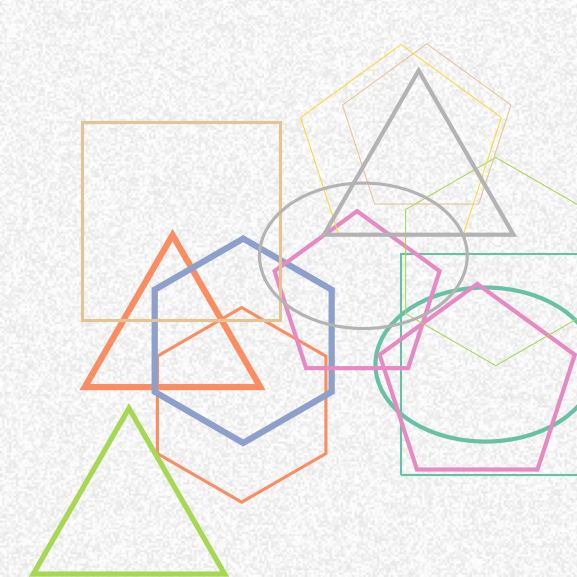[{"shape": "square", "thickness": 1, "radius": 0.96, "center": [0.886, 0.368]}, {"shape": "oval", "thickness": 2, "radius": 0.95, "center": [0.841, 0.368]}, {"shape": "hexagon", "thickness": 1.5, "radius": 0.84, "center": [0.418, 0.298]}, {"shape": "triangle", "thickness": 3, "radius": 0.88, "center": [0.299, 0.417]}, {"shape": "hexagon", "thickness": 3, "radius": 0.88, "center": [0.421, 0.409]}, {"shape": "pentagon", "thickness": 2, "radius": 0.89, "center": [0.826, 0.33]}, {"shape": "pentagon", "thickness": 2, "radius": 0.75, "center": [0.618, 0.483]}, {"shape": "triangle", "thickness": 2.5, "radius": 0.96, "center": [0.223, 0.101]}, {"shape": "hexagon", "thickness": 0.5, "radius": 0.9, "center": [0.858, 0.546]}, {"shape": "pentagon", "thickness": 0.5, "radius": 0.91, "center": [0.694, 0.739]}, {"shape": "square", "thickness": 1.5, "radius": 0.86, "center": [0.313, 0.617]}, {"shape": "pentagon", "thickness": 0.5, "radius": 0.77, "center": [0.739, 0.77]}, {"shape": "triangle", "thickness": 2, "radius": 0.95, "center": [0.725, 0.687]}, {"shape": "oval", "thickness": 1.5, "radius": 0.9, "center": [0.629, 0.556]}]